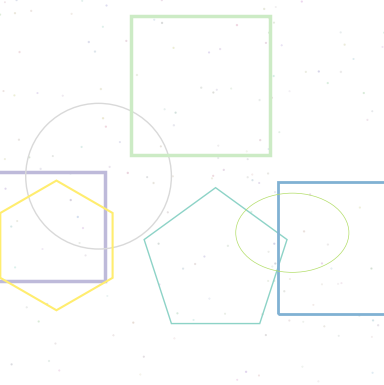[{"shape": "pentagon", "thickness": 1, "radius": 0.98, "center": [0.56, 0.317]}, {"shape": "square", "thickness": 2.5, "radius": 0.71, "center": [0.131, 0.412]}, {"shape": "square", "thickness": 2, "radius": 0.86, "center": [0.893, 0.357]}, {"shape": "oval", "thickness": 0.5, "radius": 0.73, "center": [0.759, 0.395]}, {"shape": "circle", "thickness": 1, "radius": 0.95, "center": [0.256, 0.542]}, {"shape": "square", "thickness": 2.5, "radius": 0.9, "center": [0.521, 0.778]}, {"shape": "hexagon", "thickness": 1.5, "radius": 0.84, "center": [0.147, 0.363]}]